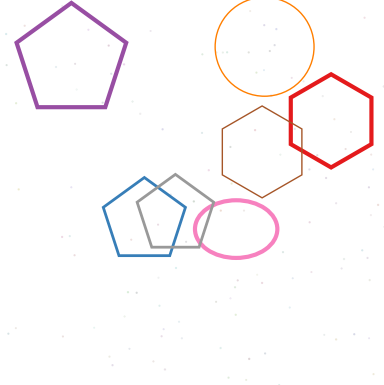[{"shape": "hexagon", "thickness": 3, "radius": 0.6, "center": [0.86, 0.686]}, {"shape": "pentagon", "thickness": 2, "radius": 0.56, "center": [0.375, 0.427]}, {"shape": "pentagon", "thickness": 3, "radius": 0.75, "center": [0.185, 0.843]}, {"shape": "circle", "thickness": 1, "radius": 0.64, "center": [0.687, 0.879]}, {"shape": "hexagon", "thickness": 1, "radius": 0.6, "center": [0.681, 0.605]}, {"shape": "oval", "thickness": 3, "radius": 0.53, "center": [0.613, 0.405]}, {"shape": "pentagon", "thickness": 2, "radius": 0.52, "center": [0.456, 0.443]}]